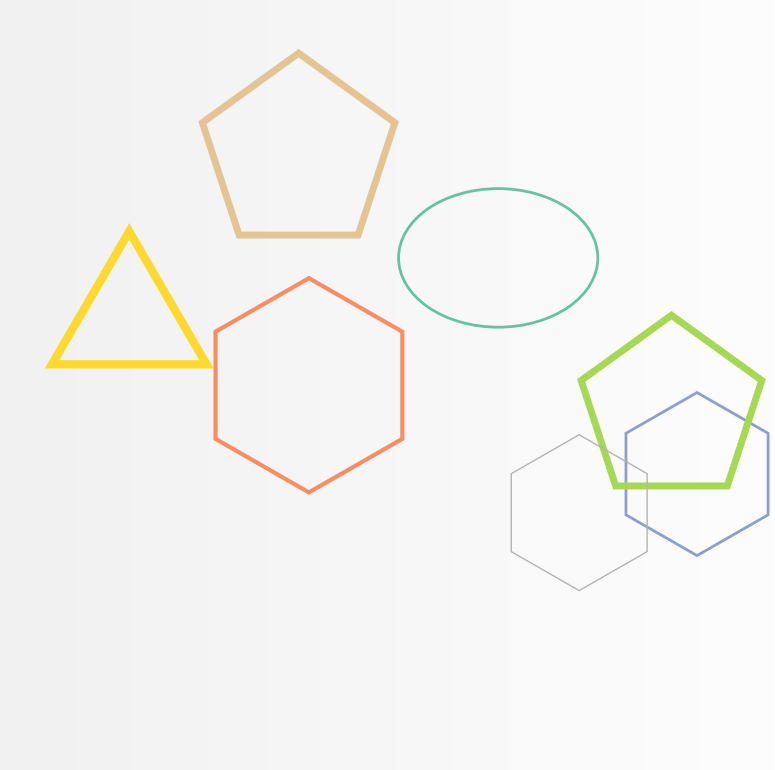[{"shape": "oval", "thickness": 1, "radius": 0.64, "center": [0.643, 0.665]}, {"shape": "hexagon", "thickness": 1.5, "radius": 0.7, "center": [0.399, 0.5]}, {"shape": "hexagon", "thickness": 1, "radius": 0.53, "center": [0.899, 0.384]}, {"shape": "pentagon", "thickness": 2.5, "radius": 0.61, "center": [0.866, 0.468]}, {"shape": "triangle", "thickness": 3, "radius": 0.58, "center": [0.167, 0.584]}, {"shape": "pentagon", "thickness": 2.5, "radius": 0.65, "center": [0.385, 0.8]}, {"shape": "hexagon", "thickness": 0.5, "radius": 0.51, "center": [0.747, 0.334]}]